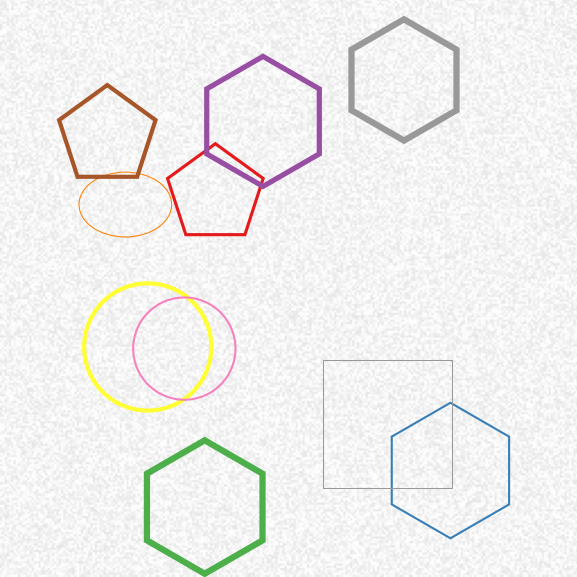[{"shape": "pentagon", "thickness": 1.5, "radius": 0.44, "center": [0.373, 0.663]}, {"shape": "hexagon", "thickness": 1, "radius": 0.59, "center": [0.78, 0.184]}, {"shape": "hexagon", "thickness": 3, "radius": 0.58, "center": [0.354, 0.121]}, {"shape": "hexagon", "thickness": 2.5, "radius": 0.56, "center": [0.455, 0.789]}, {"shape": "oval", "thickness": 0.5, "radius": 0.4, "center": [0.217, 0.645]}, {"shape": "circle", "thickness": 2, "radius": 0.55, "center": [0.256, 0.398]}, {"shape": "pentagon", "thickness": 2, "radius": 0.44, "center": [0.186, 0.764]}, {"shape": "circle", "thickness": 1, "radius": 0.44, "center": [0.319, 0.396]}, {"shape": "square", "thickness": 0.5, "radius": 0.56, "center": [0.671, 0.265]}, {"shape": "hexagon", "thickness": 3, "radius": 0.52, "center": [0.7, 0.861]}]